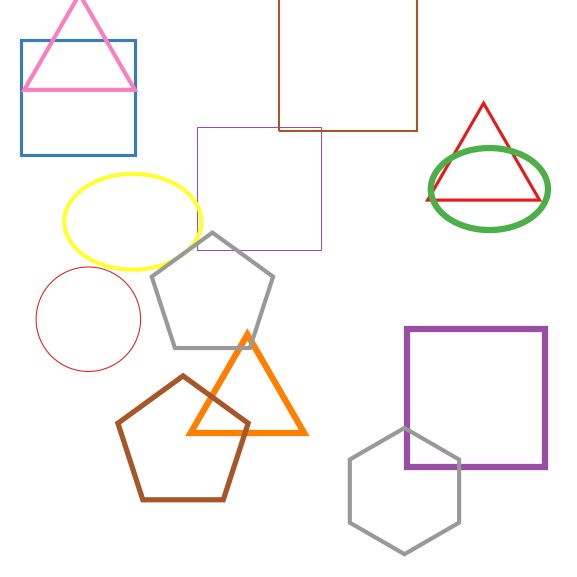[{"shape": "circle", "thickness": 0.5, "radius": 0.45, "center": [0.153, 0.446]}, {"shape": "triangle", "thickness": 1.5, "radius": 0.56, "center": [0.837, 0.709]}, {"shape": "square", "thickness": 1.5, "radius": 0.5, "center": [0.135, 0.83]}, {"shape": "oval", "thickness": 3, "radius": 0.51, "center": [0.847, 0.672]}, {"shape": "square", "thickness": 0.5, "radius": 0.53, "center": [0.448, 0.673]}, {"shape": "square", "thickness": 3, "radius": 0.59, "center": [0.824, 0.31]}, {"shape": "triangle", "thickness": 3, "radius": 0.57, "center": [0.428, 0.306]}, {"shape": "oval", "thickness": 2, "radius": 0.59, "center": [0.23, 0.615]}, {"shape": "pentagon", "thickness": 2.5, "radius": 0.59, "center": [0.317, 0.23]}, {"shape": "square", "thickness": 1, "radius": 0.59, "center": [0.602, 0.89]}, {"shape": "triangle", "thickness": 2, "radius": 0.55, "center": [0.138, 0.899]}, {"shape": "hexagon", "thickness": 2, "radius": 0.55, "center": [0.7, 0.149]}, {"shape": "pentagon", "thickness": 2, "radius": 0.55, "center": [0.368, 0.486]}]